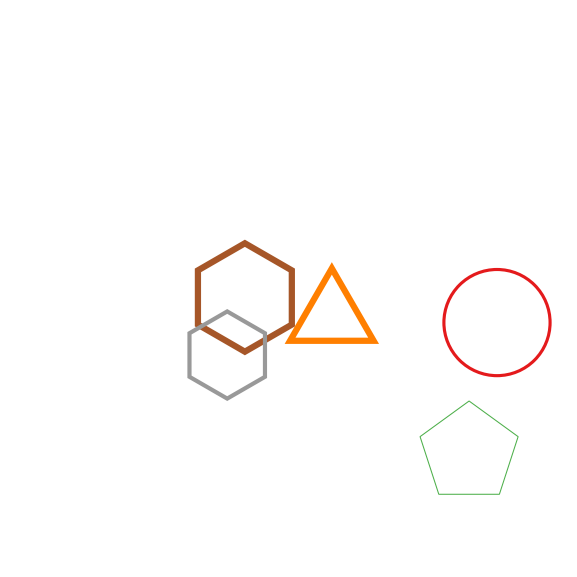[{"shape": "circle", "thickness": 1.5, "radius": 0.46, "center": [0.861, 0.441]}, {"shape": "pentagon", "thickness": 0.5, "radius": 0.45, "center": [0.812, 0.215]}, {"shape": "triangle", "thickness": 3, "radius": 0.42, "center": [0.575, 0.451]}, {"shape": "hexagon", "thickness": 3, "radius": 0.47, "center": [0.424, 0.484]}, {"shape": "hexagon", "thickness": 2, "radius": 0.38, "center": [0.393, 0.384]}]